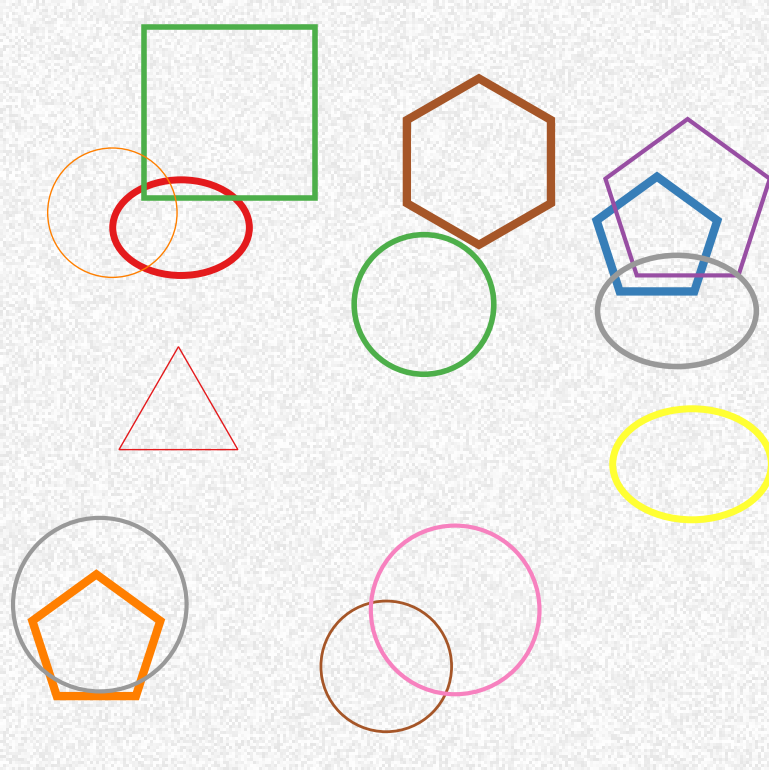[{"shape": "oval", "thickness": 2.5, "radius": 0.44, "center": [0.235, 0.704]}, {"shape": "triangle", "thickness": 0.5, "radius": 0.45, "center": [0.232, 0.461]}, {"shape": "pentagon", "thickness": 3, "radius": 0.41, "center": [0.853, 0.688]}, {"shape": "square", "thickness": 2, "radius": 0.55, "center": [0.298, 0.854]}, {"shape": "circle", "thickness": 2, "radius": 0.45, "center": [0.551, 0.605]}, {"shape": "pentagon", "thickness": 1.5, "radius": 0.56, "center": [0.893, 0.733]}, {"shape": "circle", "thickness": 0.5, "radius": 0.42, "center": [0.146, 0.724]}, {"shape": "pentagon", "thickness": 3, "radius": 0.44, "center": [0.125, 0.167]}, {"shape": "oval", "thickness": 2.5, "radius": 0.51, "center": [0.899, 0.397]}, {"shape": "circle", "thickness": 1, "radius": 0.42, "center": [0.502, 0.135]}, {"shape": "hexagon", "thickness": 3, "radius": 0.54, "center": [0.622, 0.79]}, {"shape": "circle", "thickness": 1.5, "radius": 0.55, "center": [0.591, 0.208]}, {"shape": "circle", "thickness": 1.5, "radius": 0.56, "center": [0.13, 0.215]}, {"shape": "oval", "thickness": 2, "radius": 0.52, "center": [0.879, 0.596]}]